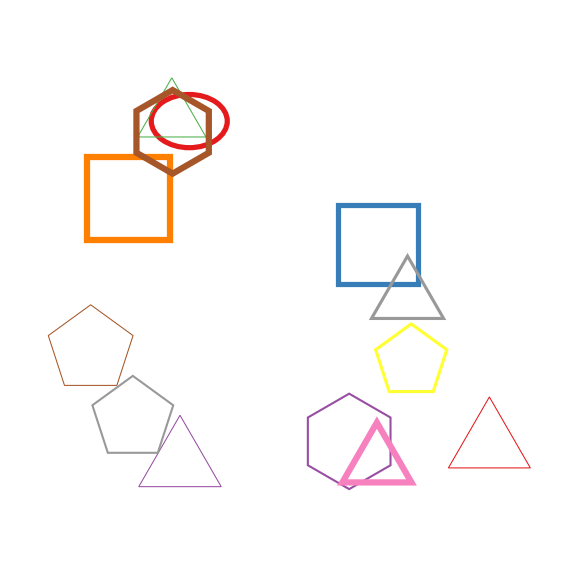[{"shape": "oval", "thickness": 2.5, "radius": 0.33, "center": [0.328, 0.789]}, {"shape": "triangle", "thickness": 0.5, "radius": 0.41, "center": [0.847, 0.23]}, {"shape": "square", "thickness": 2.5, "radius": 0.34, "center": [0.655, 0.576]}, {"shape": "triangle", "thickness": 0.5, "radius": 0.34, "center": [0.297, 0.796]}, {"shape": "hexagon", "thickness": 1, "radius": 0.41, "center": [0.605, 0.235]}, {"shape": "triangle", "thickness": 0.5, "radius": 0.41, "center": [0.312, 0.198]}, {"shape": "square", "thickness": 3, "radius": 0.36, "center": [0.222, 0.656]}, {"shape": "pentagon", "thickness": 1.5, "radius": 0.32, "center": [0.712, 0.374]}, {"shape": "pentagon", "thickness": 0.5, "radius": 0.39, "center": [0.157, 0.394]}, {"shape": "hexagon", "thickness": 3, "radius": 0.36, "center": [0.299, 0.771]}, {"shape": "triangle", "thickness": 3, "radius": 0.35, "center": [0.653, 0.198]}, {"shape": "pentagon", "thickness": 1, "radius": 0.37, "center": [0.23, 0.275]}, {"shape": "triangle", "thickness": 1.5, "radius": 0.36, "center": [0.706, 0.484]}]